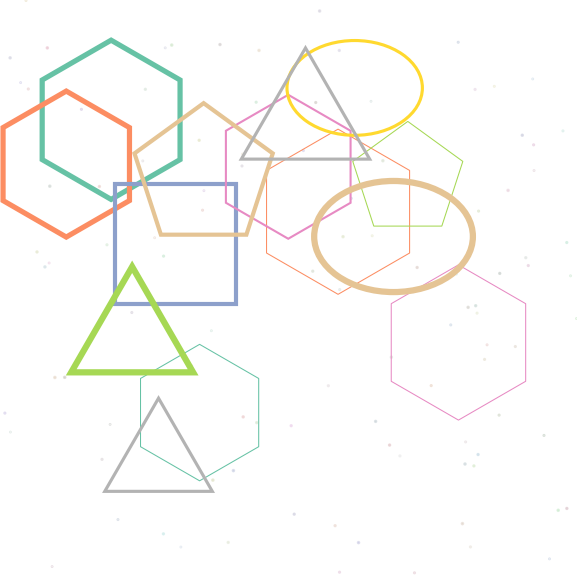[{"shape": "hexagon", "thickness": 2.5, "radius": 0.69, "center": [0.192, 0.792]}, {"shape": "hexagon", "thickness": 0.5, "radius": 0.59, "center": [0.346, 0.285]}, {"shape": "hexagon", "thickness": 0.5, "radius": 0.72, "center": [0.585, 0.633]}, {"shape": "hexagon", "thickness": 2.5, "radius": 0.63, "center": [0.115, 0.715]}, {"shape": "square", "thickness": 2, "radius": 0.52, "center": [0.303, 0.577]}, {"shape": "hexagon", "thickness": 1, "radius": 0.62, "center": [0.499, 0.71]}, {"shape": "hexagon", "thickness": 0.5, "radius": 0.67, "center": [0.794, 0.406]}, {"shape": "triangle", "thickness": 3, "radius": 0.61, "center": [0.229, 0.415]}, {"shape": "pentagon", "thickness": 0.5, "radius": 0.5, "center": [0.706, 0.689]}, {"shape": "oval", "thickness": 1.5, "radius": 0.59, "center": [0.614, 0.847]}, {"shape": "pentagon", "thickness": 2, "radius": 0.63, "center": [0.353, 0.695]}, {"shape": "oval", "thickness": 3, "radius": 0.69, "center": [0.681, 0.59]}, {"shape": "triangle", "thickness": 1.5, "radius": 0.64, "center": [0.529, 0.788]}, {"shape": "triangle", "thickness": 1.5, "radius": 0.54, "center": [0.275, 0.202]}]